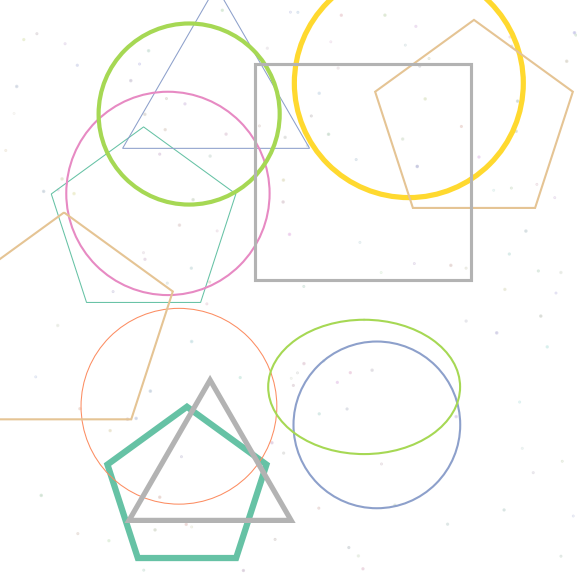[{"shape": "pentagon", "thickness": 0.5, "radius": 0.84, "center": [0.249, 0.611]}, {"shape": "pentagon", "thickness": 3, "radius": 0.72, "center": [0.324, 0.15]}, {"shape": "circle", "thickness": 0.5, "radius": 0.85, "center": [0.31, 0.296]}, {"shape": "circle", "thickness": 1, "radius": 0.72, "center": [0.653, 0.263]}, {"shape": "triangle", "thickness": 0.5, "radius": 0.93, "center": [0.374, 0.836]}, {"shape": "circle", "thickness": 1, "radius": 0.88, "center": [0.291, 0.664]}, {"shape": "oval", "thickness": 1, "radius": 0.83, "center": [0.631, 0.329]}, {"shape": "circle", "thickness": 2, "radius": 0.78, "center": [0.328, 0.802]}, {"shape": "circle", "thickness": 2.5, "radius": 0.99, "center": [0.708, 0.855]}, {"shape": "pentagon", "thickness": 1, "radius": 0.9, "center": [0.821, 0.785]}, {"shape": "pentagon", "thickness": 1, "radius": 0.99, "center": [0.111, 0.433]}, {"shape": "triangle", "thickness": 2.5, "radius": 0.81, "center": [0.364, 0.179]}, {"shape": "square", "thickness": 1.5, "radius": 0.94, "center": [0.629, 0.702]}]